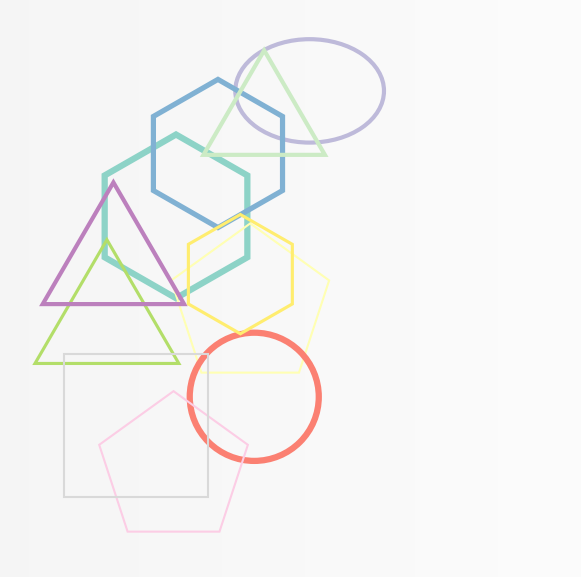[{"shape": "hexagon", "thickness": 3, "radius": 0.71, "center": [0.303, 0.624]}, {"shape": "pentagon", "thickness": 1, "radius": 0.71, "center": [0.43, 0.469]}, {"shape": "oval", "thickness": 2, "radius": 0.64, "center": [0.533, 0.842]}, {"shape": "circle", "thickness": 3, "radius": 0.55, "center": [0.437, 0.312]}, {"shape": "hexagon", "thickness": 2.5, "radius": 0.64, "center": [0.375, 0.733]}, {"shape": "triangle", "thickness": 1.5, "radius": 0.71, "center": [0.184, 0.441]}, {"shape": "pentagon", "thickness": 1, "radius": 0.67, "center": [0.299, 0.187]}, {"shape": "square", "thickness": 1, "radius": 0.62, "center": [0.234, 0.262]}, {"shape": "triangle", "thickness": 2, "radius": 0.7, "center": [0.195, 0.543]}, {"shape": "triangle", "thickness": 2, "radius": 0.6, "center": [0.455, 0.791]}, {"shape": "hexagon", "thickness": 1.5, "radius": 0.52, "center": [0.414, 0.524]}]